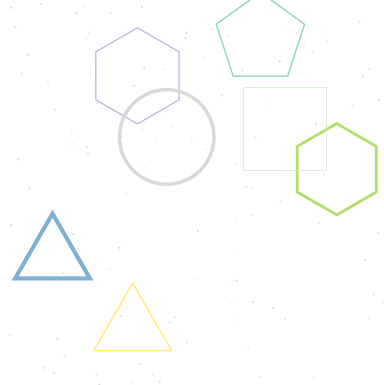[{"shape": "pentagon", "thickness": 1, "radius": 0.6, "center": [0.676, 0.9]}, {"shape": "hexagon", "thickness": 1, "radius": 0.62, "center": [0.357, 0.803]}, {"shape": "triangle", "thickness": 3, "radius": 0.56, "center": [0.136, 0.333]}, {"shape": "hexagon", "thickness": 2, "radius": 0.59, "center": [0.875, 0.56]}, {"shape": "circle", "thickness": 2.5, "radius": 0.61, "center": [0.433, 0.644]}, {"shape": "square", "thickness": 0.5, "radius": 0.54, "center": [0.739, 0.666]}, {"shape": "triangle", "thickness": 1, "radius": 0.58, "center": [0.345, 0.148]}]